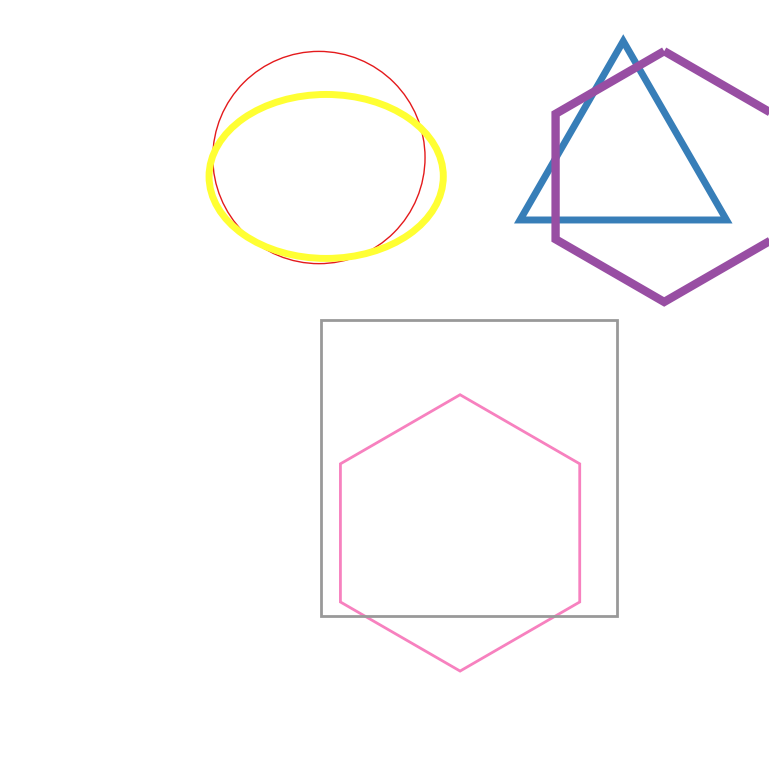[{"shape": "circle", "thickness": 0.5, "radius": 0.69, "center": [0.414, 0.795]}, {"shape": "triangle", "thickness": 2.5, "radius": 0.77, "center": [0.809, 0.792]}, {"shape": "hexagon", "thickness": 3, "radius": 0.81, "center": [0.863, 0.771]}, {"shape": "oval", "thickness": 2.5, "radius": 0.76, "center": [0.424, 0.771]}, {"shape": "hexagon", "thickness": 1, "radius": 0.9, "center": [0.598, 0.308]}, {"shape": "square", "thickness": 1, "radius": 0.96, "center": [0.609, 0.392]}]